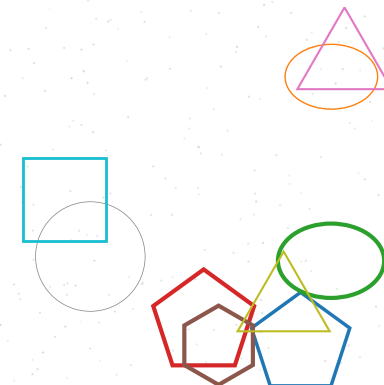[{"shape": "pentagon", "thickness": 2.5, "radius": 0.67, "center": [0.781, 0.106]}, {"shape": "oval", "thickness": 1, "radius": 0.6, "center": [0.861, 0.801]}, {"shape": "oval", "thickness": 3, "radius": 0.69, "center": [0.86, 0.323]}, {"shape": "pentagon", "thickness": 3, "radius": 0.69, "center": [0.529, 0.162]}, {"shape": "hexagon", "thickness": 3, "radius": 0.51, "center": [0.568, 0.103]}, {"shape": "triangle", "thickness": 1.5, "radius": 0.71, "center": [0.895, 0.839]}, {"shape": "circle", "thickness": 0.5, "radius": 0.71, "center": [0.235, 0.334]}, {"shape": "triangle", "thickness": 1.5, "radius": 0.69, "center": [0.737, 0.209]}, {"shape": "square", "thickness": 2, "radius": 0.54, "center": [0.168, 0.482]}]